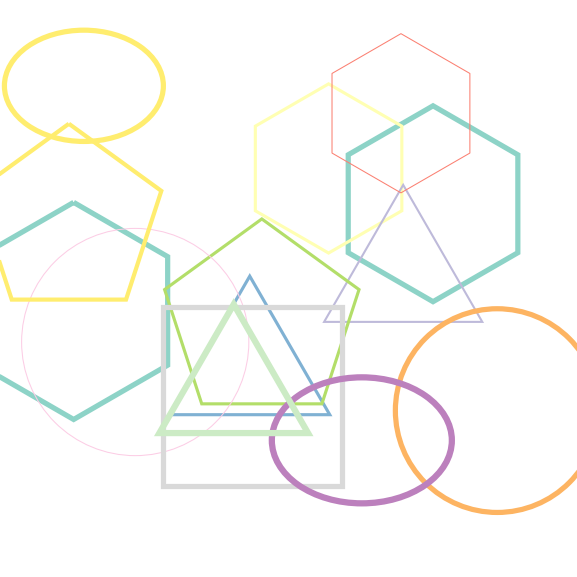[{"shape": "hexagon", "thickness": 2.5, "radius": 0.94, "center": [0.128, 0.461]}, {"shape": "hexagon", "thickness": 2.5, "radius": 0.85, "center": [0.75, 0.646]}, {"shape": "hexagon", "thickness": 1.5, "radius": 0.73, "center": [0.569, 0.707]}, {"shape": "triangle", "thickness": 1, "radius": 0.79, "center": [0.698, 0.521]}, {"shape": "hexagon", "thickness": 0.5, "radius": 0.69, "center": [0.694, 0.803]}, {"shape": "triangle", "thickness": 1.5, "radius": 0.8, "center": [0.432, 0.361]}, {"shape": "circle", "thickness": 2.5, "radius": 0.88, "center": [0.861, 0.288]}, {"shape": "pentagon", "thickness": 1.5, "radius": 0.88, "center": [0.453, 0.443]}, {"shape": "circle", "thickness": 0.5, "radius": 0.98, "center": [0.234, 0.407]}, {"shape": "square", "thickness": 2.5, "radius": 0.78, "center": [0.438, 0.312]}, {"shape": "oval", "thickness": 3, "radius": 0.78, "center": [0.627, 0.237]}, {"shape": "triangle", "thickness": 3, "radius": 0.74, "center": [0.405, 0.324]}, {"shape": "oval", "thickness": 2.5, "radius": 0.69, "center": [0.145, 0.851]}, {"shape": "pentagon", "thickness": 2, "radius": 0.84, "center": [0.119, 0.617]}]